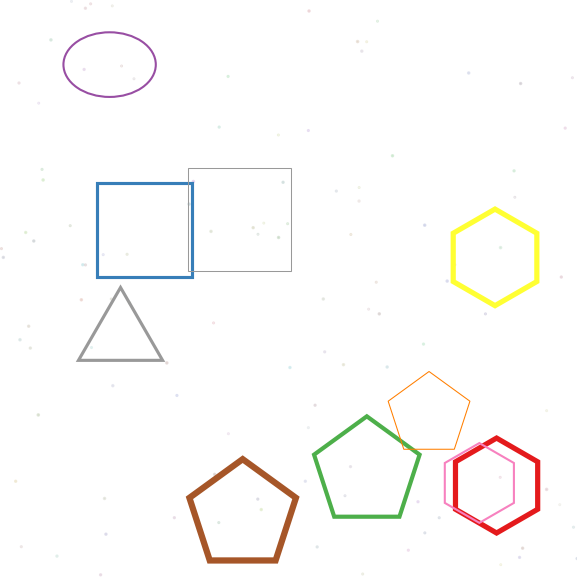[{"shape": "hexagon", "thickness": 2.5, "radius": 0.41, "center": [0.86, 0.158]}, {"shape": "square", "thickness": 1.5, "radius": 0.41, "center": [0.25, 0.601]}, {"shape": "pentagon", "thickness": 2, "radius": 0.48, "center": [0.635, 0.182]}, {"shape": "oval", "thickness": 1, "radius": 0.4, "center": [0.19, 0.887]}, {"shape": "pentagon", "thickness": 0.5, "radius": 0.37, "center": [0.743, 0.281]}, {"shape": "hexagon", "thickness": 2.5, "radius": 0.42, "center": [0.857, 0.553]}, {"shape": "pentagon", "thickness": 3, "radius": 0.48, "center": [0.42, 0.107]}, {"shape": "hexagon", "thickness": 1, "radius": 0.35, "center": [0.83, 0.163]}, {"shape": "square", "thickness": 0.5, "radius": 0.45, "center": [0.415, 0.619]}, {"shape": "triangle", "thickness": 1.5, "radius": 0.42, "center": [0.209, 0.417]}]